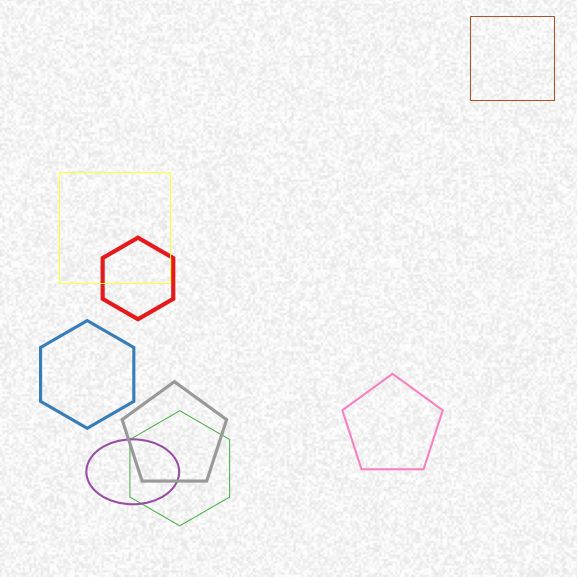[{"shape": "hexagon", "thickness": 2, "radius": 0.35, "center": [0.239, 0.517]}, {"shape": "hexagon", "thickness": 1.5, "radius": 0.47, "center": [0.151, 0.351]}, {"shape": "hexagon", "thickness": 0.5, "radius": 0.5, "center": [0.311, 0.188]}, {"shape": "oval", "thickness": 1, "radius": 0.4, "center": [0.23, 0.182]}, {"shape": "square", "thickness": 0.5, "radius": 0.48, "center": [0.199, 0.605]}, {"shape": "square", "thickness": 0.5, "radius": 0.36, "center": [0.886, 0.899]}, {"shape": "pentagon", "thickness": 1, "radius": 0.46, "center": [0.68, 0.26]}, {"shape": "pentagon", "thickness": 1.5, "radius": 0.48, "center": [0.302, 0.243]}]